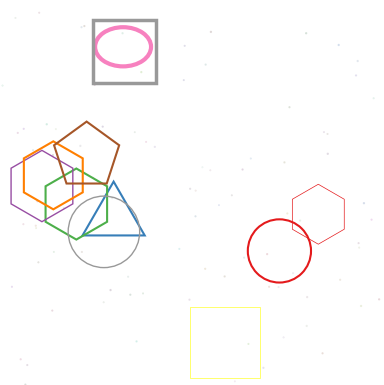[{"shape": "circle", "thickness": 1.5, "radius": 0.41, "center": [0.726, 0.348]}, {"shape": "hexagon", "thickness": 0.5, "radius": 0.39, "center": [0.827, 0.444]}, {"shape": "triangle", "thickness": 1.5, "radius": 0.47, "center": [0.295, 0.435]}, {"shape": "hexagon", "thickness": 1.5, "radius": 0.46, "center": [0.198, 0.47]}, {"shape": "hexagon", "thickness": 1, "radius": 0.46, "center": [0.109, 0.517]}, {"shape": "hexagon", "thickness": 1.5, "radius": 0.44, "center": [0.138, 0.545]}, {"shape": "square", "thickness": 0.5, "radius": 0.46, "center": [0.585, 0.11]}, {"shape": "pentagon", "thickness": 1.5, "radius": 0.44, "center": [0.225, 0.595]}, {"shape": "oval", "thickness": 3, "radius": 0.36, "center": [0.32, 0.878]}, {"shape": "square", "thickness": 2.5, "radius": 0.41, "center": [0.323, 0.865]}, {"shape": "circle", "thickness": 1, "radius": 0.46, "center": [0.27, 0.398]}]